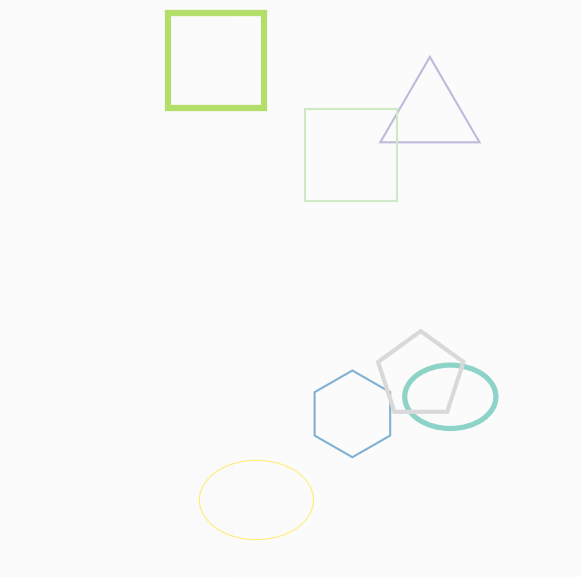[{"shape": "oval", "thickness": 2.5, "radius": 0.39, "center": [0.775, 0.312]}, {"shape": "triangle", "thickness": 1, "radius": 0.49, "center": [0.74, 0.802]}, {"shape": "hexagon", "thickness": 1, "radius": 0.38, "center": [0.606, 0.282]}, {"shape": "square", "thickness": 3, "radius": 0.41, "center": [0.372, 0.895]}, {"shape": "pentagon", "thickness": 2, "radius": 0.39, "center": [0.724, 0.348]}, {"shape": "square", "thickness": 1, "radius": 0.4, "center": [0.604, 0.731]}, {"shape": "oval", "thickness": 0.5, "radius": 0.49, "center": [0.441, 0.133]}]